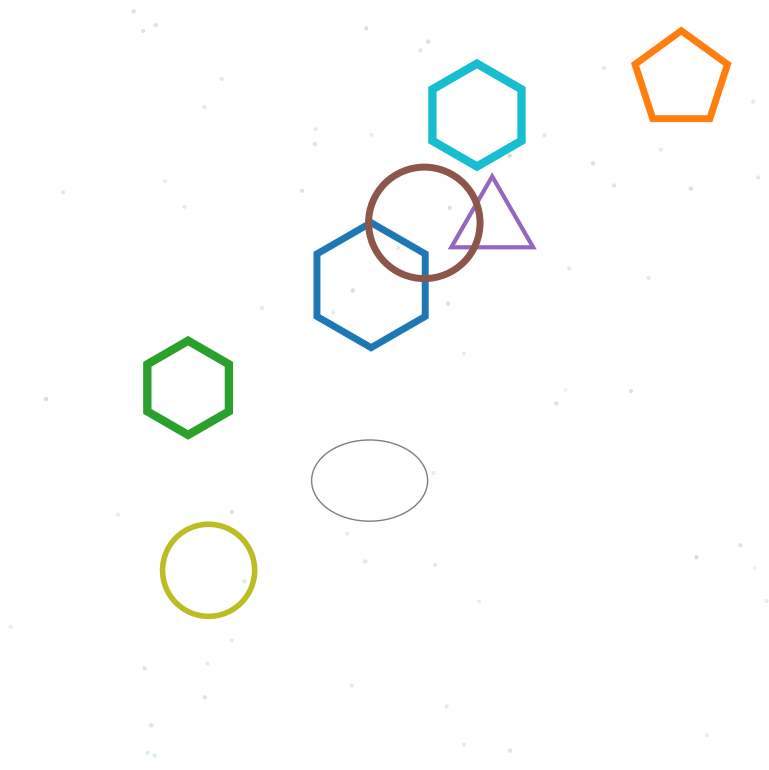[{"shape": "hexagon", "thickness": 2.5, "radius": 0.41, "center": [0.482, 0.63]}, {"shape": "pentagon", "thickness": 2.5, "radius": 0.32, "center": [0.885, 0.897]}, {"shape": "hexagon", "thickness": 3, "radius": 0.31, "center": [0.244, 0.496]}, {"shape": "triangle", "thickness": 1.5, "radius": 0.31, "center": [0.639, 0.71]}, {"shape": "circle", "thickness": 2.5, "radius": 0.36, "center": [0.551, 0.711]}, {"shape": "oval", "thickness": 0.5, "radius": 0.38, "center": [0.48, 0.376]}, {"shape": "circle", "thickness": 2, "radius": 0.3, "center": [0.271, 0.259]}, {"shape": "hexagon", "thickness": 3, "radius": 0.33, "center": [0.619, 0.851]}]